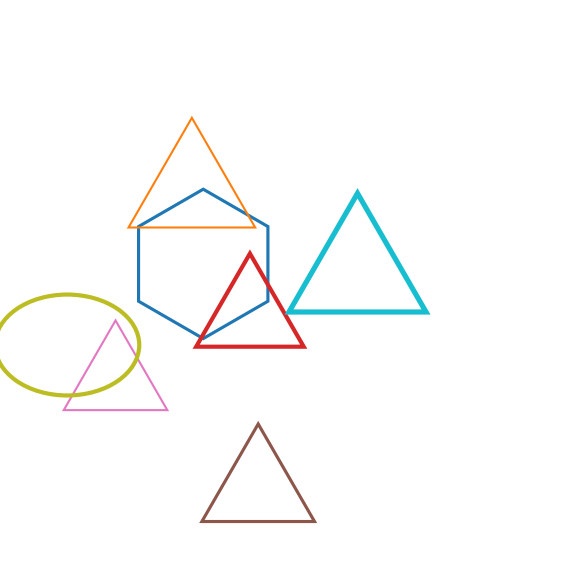[{"shape": "hexagon", "thickness": 1.5, "radius": 0.65, "center": [0.352, 0.542]}, {"shape": "triangle", "thickness": 1, "radius": 0.63, "center": [0.332, 0.669]}, {"shape": "triangle", "thickness": 2, "radius": 0.54, "center": [0.433, 0.453]}, {"shape": "triangle", "thickness": 1.5, "radius": 0.56, "center": [0.447, 0.152]}, {"shape": "triangle", "thickness": 1, "radius": 0.52, "center": [0.2, 0.341]}, {"shape": "oval", "thickness": 2, "radius": 0.62, "center": [0.116, 0.402]}, {"shape": "triangle", "thickness": 2.5, "radius": 0.69, "center": [0.619, 0.527]}]